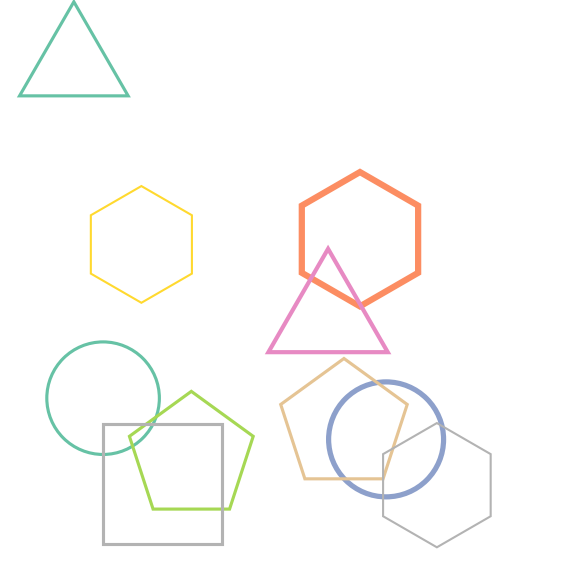[{"shape": "triangle", "thickness": 1.5, "radius": 0.54, "center": [0.128, 0.887]}, {"shape": "circle", "thickness": 1.5, "radius": 0.49, "center": [0.179, 0.31]}, {"shape": "hexagon", "thickness": 3, "radius": 0.58, "center": [0.623, 0.585]}, {"shape": "circle", "thickness": 2.5, "radius": 0.5, "center": [0.669, 0.238]}, {"shape": "triangle", "thickness": 2, "radius": 0.6, "center": [0.568, 0.449]}, {"shape": "pentagon", "thickness": 1.5, "radius": 0.56, "center": [0.331, 0.209]}, {"shape": "hexagon", "thickness": 1, "radius": 0.51, "center": [0.245, 0.576]}, {"shape": "pentagon", "thickness": 1.5, "radius": 0.58, "center": [0.596, 0.263]}, {"shape": "hexagon", "thickness": 1, "radius": 0.54, "center": [0.756, 0.159]}, {"shape": "square", "thickness": 1.5, "radius": 0.52, "center": [0.281, 0.161]}]